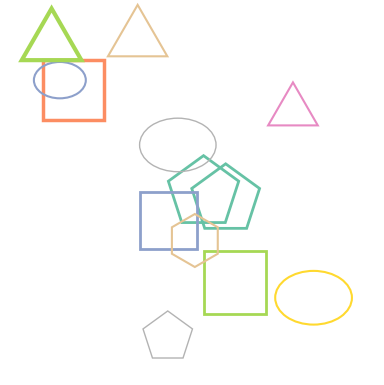[{"shape": "pentagon", "thickness": 2, "radius": 0.48, "center": [0.529, 0.5]}, {"shape": "pentagon", "thickness": 2, "radius": 0.46, "center": [0.586, 0.482]}, {"shape": "square", "thickness": 2.5, "radius": 0.39, "center": [0.191, 0.766]}, {"shape": "square", "thickness": 2, "radius": 0.37, "center": [0.438, 0.428]}, {"shape": "oval", "thickness": 1.5, "radius": 0.34, "center": [0.155, 0.792]}, {"shape": "triangle", "thickness": 1.5, "radius": 0.37, "center": [0.761, 0.712]}, {"shape": "triangle", "thickness": 3, "radius": 0.45, "center": [0.134, 0.888]}, {"shape": "square", "thickness": 2, "radius": 0.41, "center": [0.61, 0.267]}, {"shape": "oval", "thickness": 1.5, "radius": 0.5, "center": [0.814, 0.227]}, {"shape": "triangle", "thickness": 1.5, "radius": 0.45, "center": [0.358, 0.898]}, {"shape": "hexagon", "thickness": 1.5, "radius": 0.34, "center": [0.506, 0.375]}, {"shape": "pentagon", "thickness": 1, "radius": 0.34, "center": [0.436, 0.125]}, {"shape": "oval", "thickness": 1, "radius": 0.5, "center": [0.462, 0.624]}]